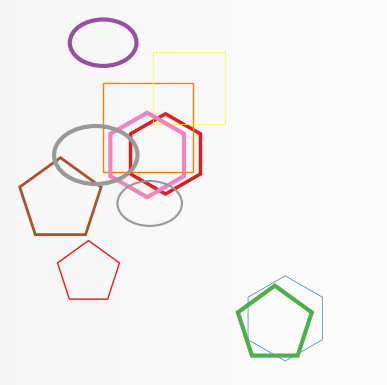[{"shape": "hexagon", "thickness": 2.5, "radius": 0.52, "center": [0.427, 0.6]}, {"shape": "pentagon", "thickness": 1, "radius": 0.42, "center": [0.228, 0.291]}, {"shape": "hexagon", "thickness": 0.5, "radius": 0.55, "center": [0.736, 0.173]}, {"shape": "pentagon", "thickness": 3, "radius": 0.5, "center": [0.709, 0.158]}, {"shape": "oval", "thickness": 3, "radius": 0.43, "center": [0.266, 0.889]}, {"shape": "square", "thickness": 1, "radius": 0.58, "center": [0.383, 0.668]}, {"shape": "square", "thickness": 0.5, "radius": 0.46, "center": [0.487, 0.771]}, {"shape": "pentagon", "thickness": 2, "radius": 0.55, "center": [0.156, 0.48]}, {"shape": "hexagon", "thickness": 3, "radius": 0.55, "center": [0.38, 0.597]}, {"shape": "oval", "thickness": 1.5, "radius": 0.42, "center": [0.386, 0.472]}, {"shape": "oval", "thickness": 3, "radius": 0.54, "center": [0.247, 0.597]}]